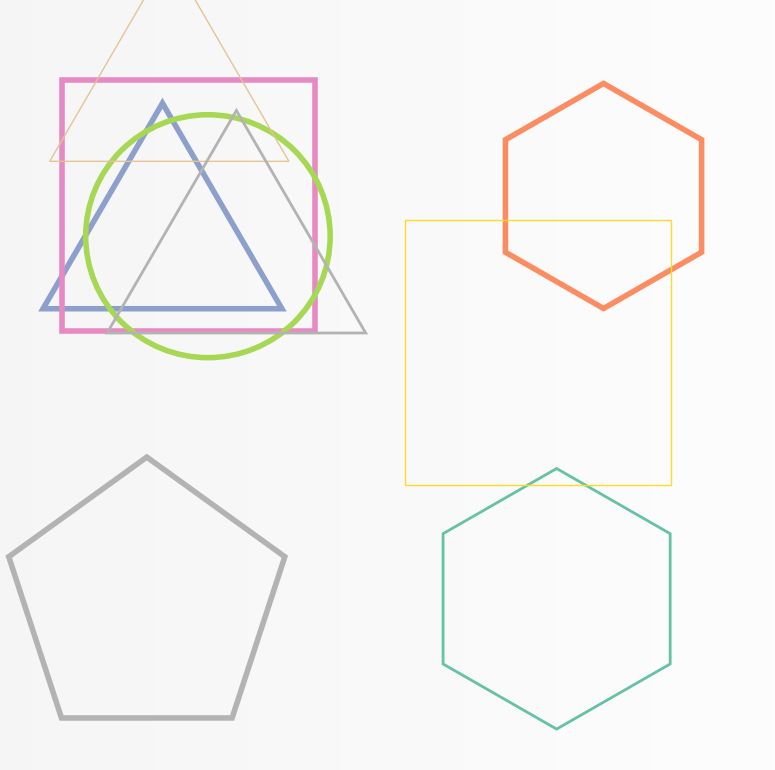[{"shape": "hexagon", "thickness": 1, "radius": 0.85, "center": [0.718, 0.222]}, {"shape": "hexagon", "thickness": 2, "radius": 0.73, "center": [0.779, 0.745]}, {"shape": "triangle", "thickness": 2, "radius": 0.89, "center": [0.21, 0.688]}, {"shape": "square", "thickness": 2, "radius": 0.82, "center": [0.243, 0.733]}, {"shape": "circle", "thickness": 2, "radius": 0.79, "center": [0.268, 0.693]}, {"shape": "square", "thickness": 0.5, "radius": 0.86, "center": [0.694, 0.542]}, {"shape": "triangle", "thickness": 0.5, "radius": 0.89, "center": [0.218, 0.88]}, {"shape": "pentagon", "thickness": 2, "radius": 0.94, "center": [0.189, 0.219]}, {"shape": "triangle", "thickness": 1, "radius": 0.96, "center": [0.305, 0.664]}]